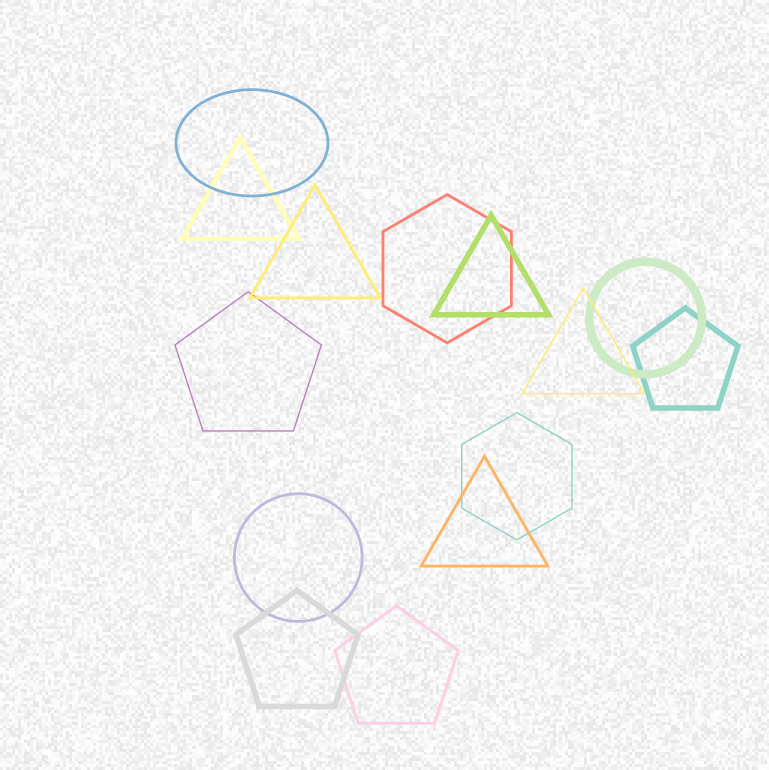[{"shape": "pentagon", "thickness": 2, "radius": 0.36, "center": [0.89, 0.528]}, {"shape": "hexagon", "thickness": 0.5, "radius": 0.41, "center": [0.671, 0.381]}, {"shape": "triangle", "thickness": 1.5, "radius": 0.44, "center": [0.312, 0.734]}, {"shape": "circle", "thickness": 1, "radius": 0.41, "center": [0.387, 0.276]}, {"shape": "hexagon", "thickness": 1, "radius": 0.48, "center": [0.581, 0.651]}, {"shape": "oval", "thickness": 1, "radius": 0.49, "center": [0.327, 0.814]}, {"shape": "triangle", "thickness": 1, "radius": 0.48, "center": [0.629, 0.312]}, {"shape": "triangle", "thickness": 2, "radius": 0.43, "center": [0.638, 0.634]}, {"shape": "pentagon", "thickness": 1, "radius": 0.42, "center": [0.515, 0.129]}, {"shape": "pentagon", "thickness": 2, "radius": 0.42, "center": [0.386, 0.15]}, {"shape": "pentagon", "thickness": 0.5, "radius": 0.5, "center": [0.322, 0.521]}, {"shape": "circle", "thickness": 3, "radius": 0.37, "center": [0.838, 0.587]}, {"shape": "triangle", "thickness": 0.5, "radius": 0.46, "center": [0.758, 0.535]}, {"shape": "triangle", "thickness": 1, "radius": 0.49, "center": [0.409, 0.662]}]